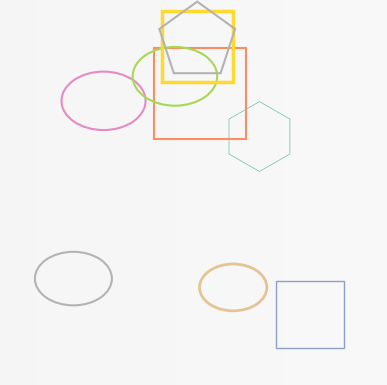[{"shape": "hexagon", "thickness": 0.5, "radius": 0.45, "center": [0.67, 0.645]}, {"shape": "square", "thickness": 1.5, "radius": 0.59, "center": [0.516, 0.758]}, {"shape": "square", "thickness": 1, "radius": 0.44, "center": [0.8, 0.184]}, {"shape": "oval", "thickness": 1.5, "radius": 0.54, "center": [0.267, 0.738]}, {"shape": "oval", "thickness": 1.5, "radius": 0.54, "center": [0.451, 0.802]}, {"shape": "square", "thickness": 2.5, "radius": 0.46, "center": [0.509, 0.878]}, {"shape": "oval", "thickness": 2, "radius": 0.43, "center": [0.602, 0.253]}, {"shape": "pentagon", "thickness": 1.5, "radius": 0.51, "center": [0.509, 0.893]}, {"shape": "oval", "thickness": 1.5, "radius": 0.5, "center": [0.189, 0.276]}]